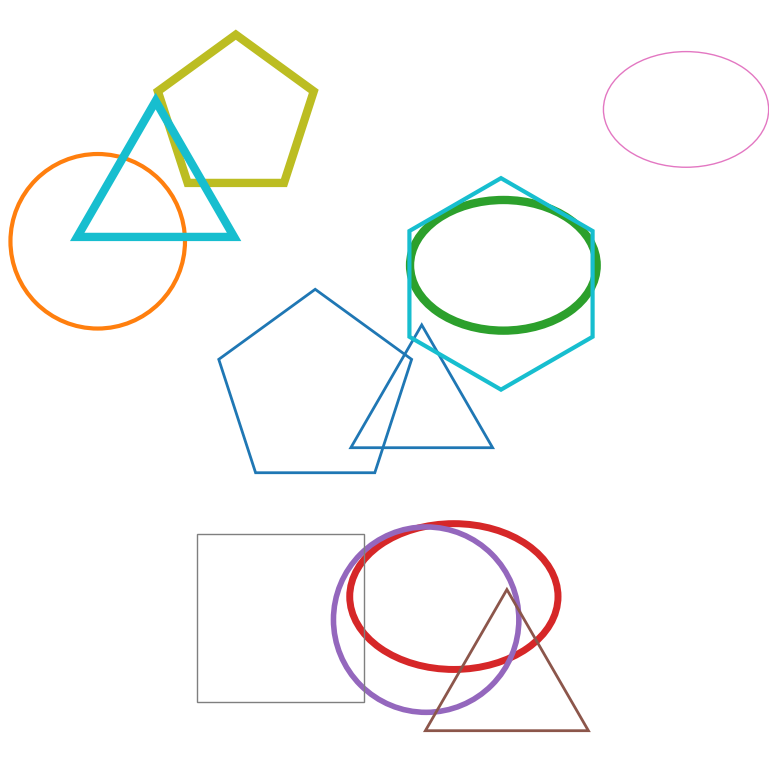[{"shape": "triangle", "thickness": 1, "radius": 0.53, "center": [0.548, 0.472]}, {"shape": "pentagon", "thickness": 1, "radius": 0.66, "center": [0.409, 0.493]}, {"shape": "circle", "thickness": 1.5, "radius": 0.57, "center": [0.127, 0.687]}, {"shape": "oval", "thickness": 3, "radius": 0.61, "center": [0.654, 0.655]}, {"shape": "oval", "thickness": 2.5, "radius": 0.68, "center": [0.589, 0.225]}, {"shape": "circle", "thickness": 2, "radius": 0.6, "center": [0.553, 0.195]}, {"shape": "triangle", "thickness": 1, "radius": 0.61, "center": [0.658, 0.112]}, {"shape": "oval", "thickness": 0.5, "radius": 0.54, "center": [0.891, 0.858]}, {"shape": "square", "thickness": 0.5, "radius": 0.54, "center": [0.364, 0.198]}, {"shape": "pentagon", "thickness": 3, "radius": 0.53, "center": [0.306, 0.849]}, {"shape": "triangle", "thickness": 3, "radius": 0.59, "center": [0.202, 0.751]}, {"shape": "hexagon", "thickness": 1.5, "radius": 0.69, "center": [0.651, 0.631]}]